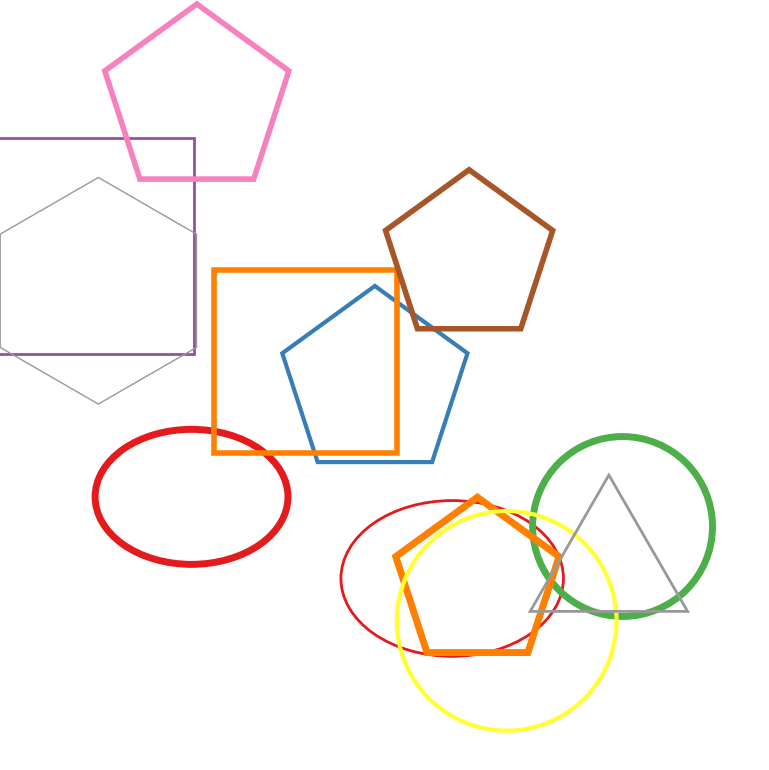[{"shape": "oval", "thickness": 1, "radius": 0.72, "center": [0.587, 0.249]}, {"shape": "oval", "thickness": 2.5, "radius": 0.63, "center": [0.249, 0.355]}, {"shape": "pentagon", "thickness": 1.5, "radius": 0.63, "center": [0.487, 0.502]}, {"shape": "circle", "thickness": 2.5, "radius": 0.58, "center": [0.809, 0.316]}, {"shape": "square", "thickness": 1, "radius": 0.7, "center": [0.111, 0.68]}, {"shape": "pentagon", "thickness": 2.5, "radius": 0.56, "center": [0.62, 0.243]}, {"shape": "square", "thickness": 2, "radius": 0.6, "center": [0.397, 0.53]}, {"shape": "circle", "thickness": 1.5, "radius": 0.71, "center": [0.658, 0.194]}, {"shape": "pentagon", "thickness": 2, "radius": 0.57, "center": [0.609, 0.665]}, {"shape": "pentagon", "thickness": 2, "radius": 0.63, "center": [0.256, 0.869]}, {"shape": "triangle", "thickness": 1, "radius": 0.59, "center": [0.791, 0.265]}, {"shape": "hexagon", "thickness": 0.5, "radius": 0.74, "center": [0.128, 0.622]}]